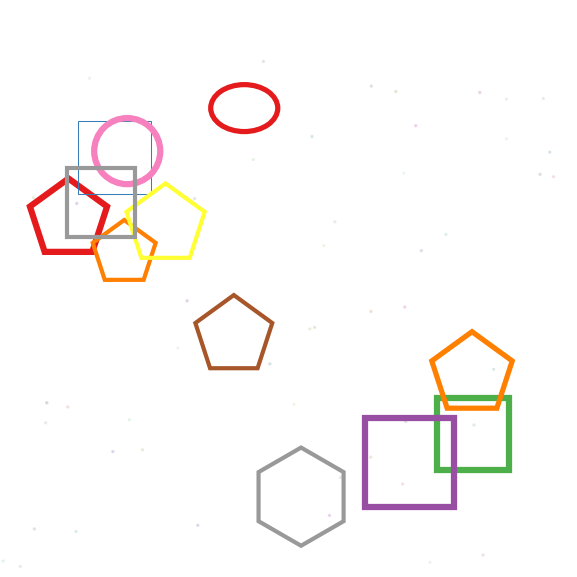[{"shape": "oval", "thickness": 2.5, "radius": 0.29, "center": [0.423, 0.812]}, {"shape": "pentagon", "thickness": 3, "radius": 0.35, "center": [0.119, 0.62]}, {"shape": "square", "thickness": 0.5, "radius": 0.32, "center": [0.199, 0.726]}, {"shape": "square", "thickness": 3, "radius": 0.31, "center": [0.819, 0.247]}, {"shape": "square", "thickness": 3, "radius": 0.38, "center": [0.709, 0.198]}, {"shape": "pentagon", "thickness": 2, "radius": 0.29, "center": [0.215, 0.561]}, {"shape": "pentagon", "thickness": 2.5, "radius": 0.37, "center": [0.817, 0.352]}, {"shape": "pentagon", "thickness": 2, "radius": 0.36, "center": [0.287, 0.61]}, {"shape": "pentagon", "thickness": 2, "radius": 0.35, "center": [0.405, 0.418]}, {"shape": "circle", "thickness": 3, "radius": 0.29, "center": [0.22, 0.737]}, {"shape": "hexagon", "thickness": 2, "radius": 0.43, "center": [0.521, 0.139]}, {"shape": "square", "thickness": 2, "radius": 0.3, "center": [0.175, 0.648]}]